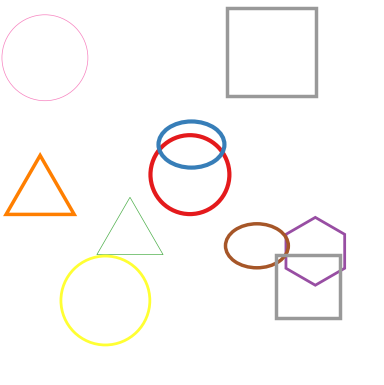[{"shape": "circle", "thickness": 3, "radius": 0.51, "center": [0.493, 0.546]}, {"shape": "oval", "thickness": 3, "radius": 0.43, "center": [0.497, 0.625]}, {"shape": "triangle", "thickness": 0.5, "radius": 0.5, "center": [0.338, 0.388]}, {"shape": "hexagon", "thickness": 2, "radius": 0.44, "center": [0.819, 0.347]}, {"shape": "triangle", "thickness": 2.5, "radius": 0.51, "center": [0.104, 0.494]}, {"shape": "circle", "thickness": 2, "radius": 0.58, "center": [0.274, 0.219]}, {"shape": "oval", "thickness": 2.5, "radius": 0.41, "center": [0.667, 0.362]}, {"shape": "circle", "thickness": 0.5, "radius": 0.56, "center": [0.117, 0.85]}, {"shape": "square", "thickness": 2.5, "radius": 0.41, "center": [0.8, 0.256]}, {"shape": "square", "thickness": 2.5, "radius": 0.57, "center": [0.706, 0.864]}]